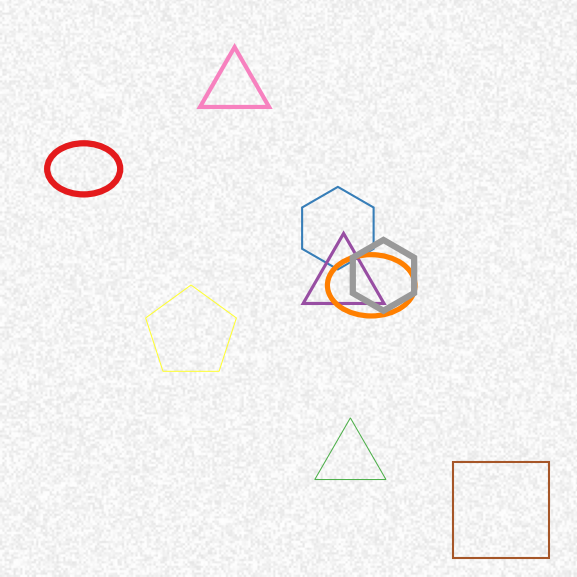[{"shape": "oval", "thickness": 3, "radius": 0.32, "center": [0.145, 0.707]}, {"shape": "hexagon", "thickness": 1, "radius": 0.36, "center": [0.585, 0.604]}, {"shape": "triangle", "thickness": 0.5, "radius": 0.36, "center": [0.607, 0.204]}, {"shape": "triangle", "thickness": 1.5, "radius": 0.4, "center": [0.595, 0.514]}, {"shape": "oval", "thickness": 2.5, "radius": 0.38, "center": [0.643, 0.505]}, {"shape": "pentagon", "thickness": 0.5, "radius": 0.41, "center": [0.331, 0.423]}, {"shape": "square", "thickness": 1, "radius": 0.42, "center": [0.868, 0.116]}, {"shape": "triangle", "thickness": 2, "radius": 0.35, "center": [0.406, 0.848]}, {"shape": "hexagon", "thickness": 3, "radius": 0.31, "center": [0.664, 0.522]}]